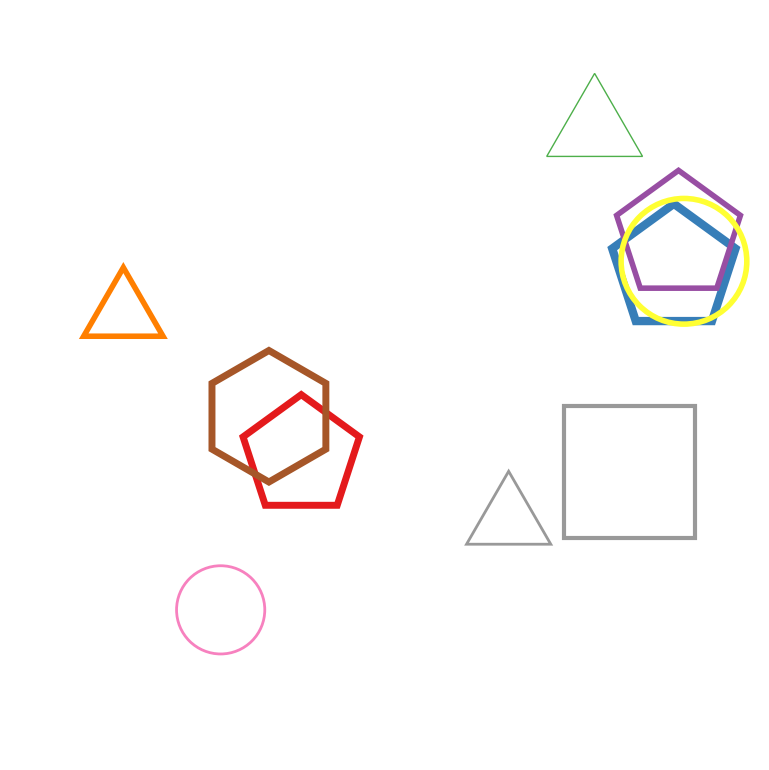[{"shape": "pentagon", "thickness": 2.5, "radius": 0.4, "center": [0.391, 0.408]}, {"shape": "pentagon", "thickness": 3, "radius": 0.42, "center": [0.875, 0.651]}, {"shape": "triangle", "thickness": 0.5, "radius": 0.36, "center": [0.772, 0.833]}, {"shape": "pentagon", "thickness": 2, "radius": 0.42, "center": [0.881, 0.694]}, {"shape": "triangle", "thickness": 2, "radius": 0.3, "center": [0.16, 0.593]}, {"shape": "circle", "thickness": 2, "radius": 0.41, "center": [0.888, 0.661]}, {"shape": "hexagon", "thickness": 2.5, "radius": 0.43, "center": [0.349, 0.459]}, {"shape": "circle", "thickness": 1, "radius": 0.29, "center": [0.287, 0.208]}, {"shape": "triangle", "thickness": 1, "radius": 0.32, "center": [0.661, 0.325]}, {"shape": "square", "thickness": 1.5, "radius": 0.43, "center": [0.818, 0.387]}]